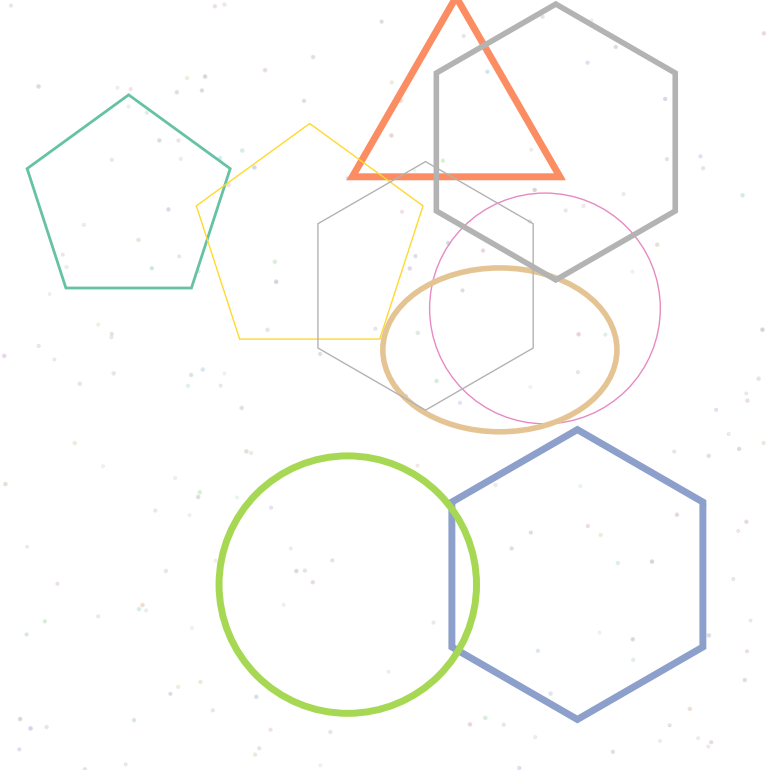[{"shape": "pentagon", "thickness": 1, "radius": 0.69, "center": [0.167, 0.738]}, {"shape": "triangle", "thickness": 2.5, "radius": 0.78, "center": [0.592, 0.848]}, {"shape": "hexagon", "thickness": 2.5, "radius": 0.94, "center": [0.75, 0.254]}, {"shape": "circle", "thickness": 0.5, "radius": 0.75, "center": [0.708, 0.599]}, {"shape": "circle", "thickness": 2.5, "radius": 0.84, "center": [0.452, 0.241]}, {"shape": "pentagon", "thickness": 0.5, "radius": 0.77, "center": [0.402, 0.685]}, {"shape": "oval", "thickness": 2, "radius": 0.76, "center": [0.649, 0.546]}, {"shape": "hexagon", "thickness": 0.5, "radius": 0.81, "center": [0.553, 0.629]}, {"shape": "hexagon", "thickness": 2, "radius": 0.9, "center": [0.722, 0.816]}]